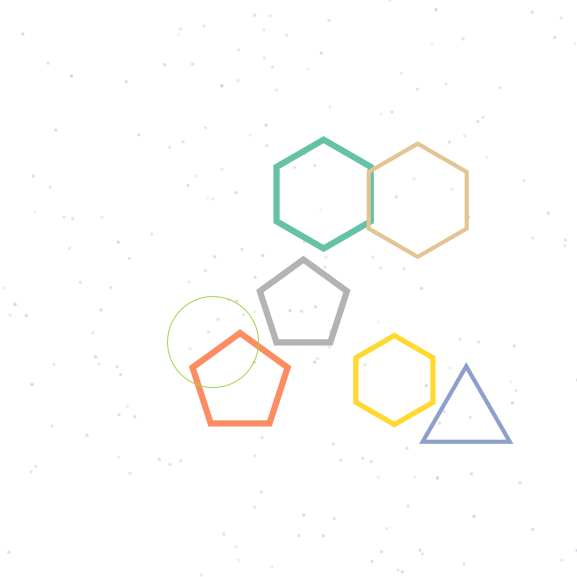[{"shape": "hexagon", "thickness": 3, "radius": 0.47, "center": [0.56, 0.663]}, {"shape": "pentagon", "thickness": 3, "radius": 0.43, "center": [0.416, 0.336]}, {"shape": "triangle", "thickness": 2, "radius": 0.44, "center": [0.807, 0.278]}, {"shape": "circle", "thickness": 0.5, "radius": 0.39, "center": [0.369, 0.407]}, {"shape": "hexagon", "thickness": 2.5, "radius": 0.39, "center": [0.683, 0.341]}, {"shape": "hexagon", "thickness": 2, "radius": 0.49, "center": [0.723, 0.652]}, {"shape": "pentagon", "thickness": 3, "radius": 0.4, "center": [0.525, 0.47]}]